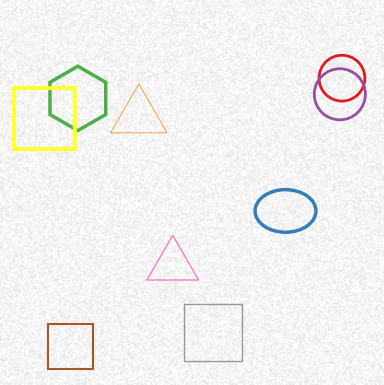[{"shape": "circle", "thickness": 2, "radius": 0.3, "center": [0.888, 0.797]}, {"shape": "oval", "thickness": 2.5, "radius": 0.4, "center": [0.742, 0.452]}, {"shape": "hexagon", "thickness": 2.5, "radius": 0.42, "center": [0.202, 0.744]}, {"shape": "circle", "thickness": 2, "radius": 0.33, "center": [0.883, 0.755]}, {"shape": "triangle", "thickness": 0.5, "radius": 0.42, "center": [0.361, 0.697]}, {"shape": "square", "thickness": 3, "radius": 0.4, "center": [0.117, 0.693]}, {"shape": "square", "thickness": 1.5, "radius": 0.29, "center": [0.183, 0.101]}, {"shape": "triangle", "thickness": 1, "radius": 0.39, "center": [0.449, 0.311]}, {"shape": "square", "thickness": 1, "radius": 0.37, "center": [0.553, 0.136]}]